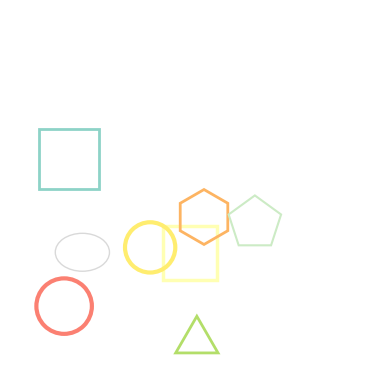[{"shape": "square", "thickness": 2, "radius": 0.39, "center": [0.18, 0.587]}, {"shape": "square", "thickness": 2.5, "radius": 0.35, "center": [0.494, 0.342]}, {"shape": "circle", "thickness": 3, "radius": 0.36, "center": [0.167, 0.205]}, {"shape": "hexagon", "thickness": 2, "radius": 0.36, "center": [0.53, 0.436]}, {"shape": "triangle", "thickness": 2, "radius": 0.32, "center": [0.511, 0.115]}, {"shape": "oval", "thickness": 1, "radius": 0.35, "center": [0.214, 0.345]}, {"shape": "pentagon", "thickness": 1.5, "radius": 0.36, "center": [0.662, 0.421]}, {"shape": "circle", "thickness": 3, "radius": 0.33, "center": [0.39, 0.357]}]